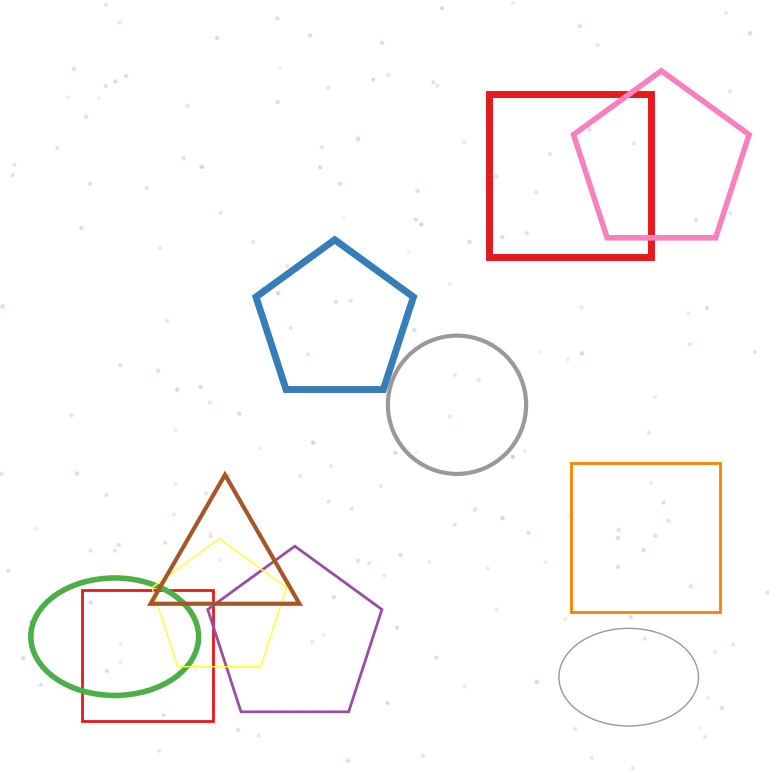[{"shape": "square", "thickness": 2.5, "radius": 0.53, "center": [0.74, 0.772]}, {"shape": "square", "thickness": 1, "radius": 0.43, "center": [0.192, 0.149]}, {"shape": "pentagon", "thickness": 2.5, "radius": 0.54, "center": [0.435, 0.581]}, {"shape": "oval", "thickness": 2, "radius": 0.54, "center": [0.149, 0.173]}, {"shape": "pentagon", "thickness": 1, "radius": 0.59, "center": [0.383, 0.172]}, {"shape": "square", "thickness": 1, "radius": 0.48, "center": [0.838, 0.302]}, {"shape": "pentagon", "thickness": 0.5, "radius": 0.46, "center": [0.285, 0.209]}, {"shape": "triangle", "thickness": 1.5, "radius": 0.56, "center": [0.292, 0.272]}, {"shape": "pentagon", "thickness": 2, "radius": 0.6, "center": [0.859, 0.788]}, {"shape": "circle", "thickness": 1.5, "radius": 0.45, "center": [0.594, 0.474]}, {"shape": "oval", "thickness": 0.5, "radius": 0.45, "center": [0.816, 0.121]}]